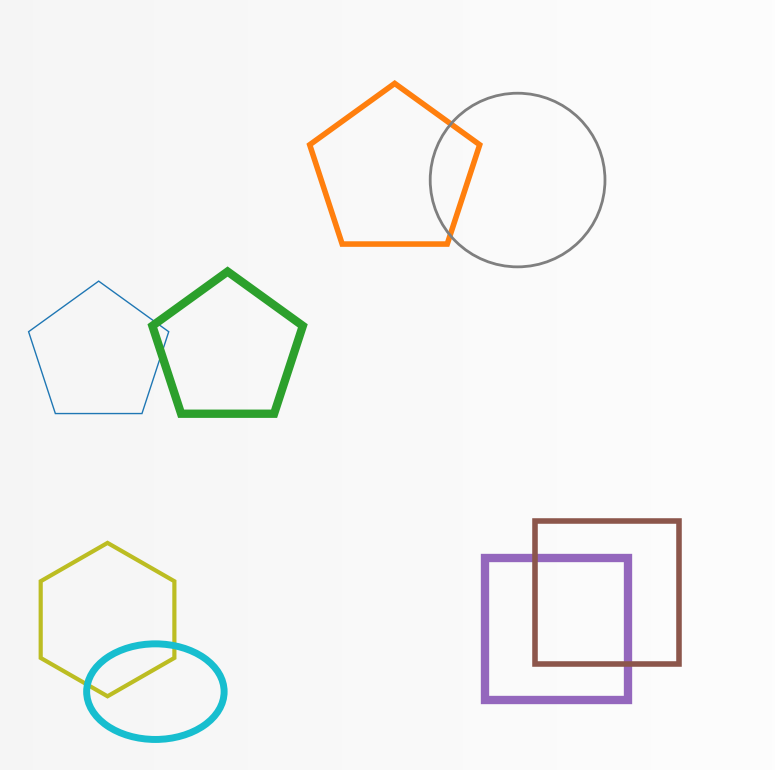[{"shape": "pentagon", "thickness": 0.5, "radius": 0.48, "center": [0.127, 0.54]}, {"shape": "pentagon", "thickness": 2, "radius": 0.58, "center": [0.509, 0.776]}, {"shape": "pentagon", "thickness": 3, "radius": 0.51, "center": [0.294, 0.545]}, {"shape": "square", "thickness": 3, "radius": 0.46, "center": [0.718, 0.183]}, {"shape": "square", "thickness": 2, "radius": 0.46, "center": [0.783, 0.231]}, {"shape": "circle", "thickness": 1, "radius": 0.56, "center": [0.668, 0.766]}, {"shape": "hexagon", "thickness": 1.5, "radius": 0.5, "center": [0.139, 0.195]}, {"shape": "oval", "thickness": 2.5, "radius": 0.44, "center": [0.2, 0.102]}]